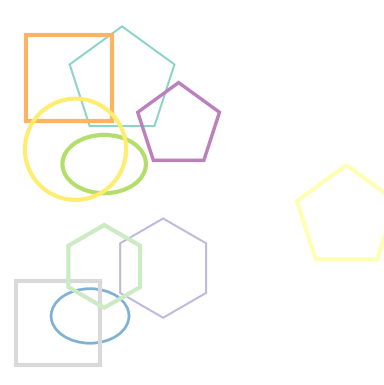[{"shape": "pentagon", "thickness": 1.5, "radius": 0.72, "center": [0.317, 0.788]}, {"shape": "pentagon", "thickness": 3, "radius": 0.68, "center": [0.9, 0.436]}, {"shape": "hexagon", "thickness": 1.5, "radius": 0.64, "center": [0.424, 0.304]}, {"shape": "oval", "thickness": 2, "radius": 0.51, "center": [0.234, 0.179]}, {"shape": "square", "thickness": 3, "radius": 0.56, "center": [0.179, 0.797]}, {"shape": "oval", "thickness": 3, "radius": 0.54, "center": [0.271, 0.574]}, {"shape": "square", "thickness": 3, "radius": 0.54, "center": [0.151, 0.161]}, {"shape": "pentagon", "thickness": 2.5, "radius": 0.56, "center": [0.464, 0.674]}, {"shape": "hexagon", "thickness": 3, "radius": 0.54, "center": [0.271, 0.308]}, {"shape": "circle", "thickness": 3, "radius": 0.66, "center": [0.196, 0.612]}]